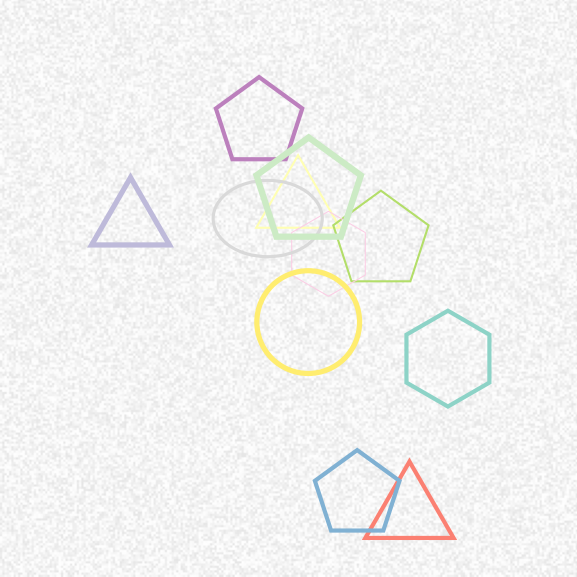[{"shape": "hexagon", "thickness": 2, "radius": 0.41, "center": [0.776, 0.378]}, {"shape": "triangle", "thickness": 1, "radius": 0.42, "center": [0.516, 0.647]}, {"shape": "triangle", "thickness": 2.5, "radius": 0.39, "center": [0.226, 0.614]}, {"shape": "triangle", "thickness": 2, "radius": 0.44, "center": [0.709, 0.112]}, {"shape": "pentagon", "thickness": 2, "radius": 0.39, "center": [0.619, 0.143]}, {"shape": "pentagon", "thickness": 1, "radius": 0.43, "center": [0.66, 0.582]}, {"shape": "hexagon", "thickness": 0.5, "radius": 0.37, "center": [0.569, 0.56]}, {"shape": "oval", "thickness": 1.5, "radius": 0.47, "center": [0.464, 0.621]}, {"shape": "pentagon", "thickness": 2, "radius": 0.39, "center": [0.449, 0.787]}, {"shape": "pentagon", "thickness": 3, "radius": 0.48, "center": [0.534, 0.666]}, {"shape": "circle", "thickness": 2.5, "radius": 0.44, "center": [0.534, 0.441]}]